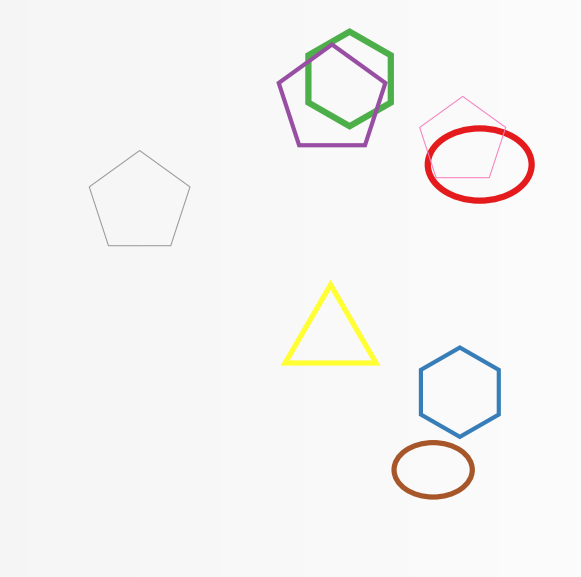[{"shape": "oval", "thickness": 3, "radius": 0.45, "center": [0.825, 0.714]}, {"shape": "hexagon", "thickness": 2, "radius": 0.39, "center": [0.791, 0.32]}, {"shape": "hexagon", "thickness": 3, "radius": 0.41, "center": [0.601, 0.862]}, {"shape": "pentagon", "thickness": 2, "radius": 0.48, "center": [0.571, 0.826]}, {"shape": "triangle", "thickness": 2.5, "radius": 0.45, "center": [0.569, 0.416]}, {"shape": "oval", "thickness": 2.5, "radius": 0.34, "center": [0.745, 0.186]}, {"shape": "pentagon", "thickness": 0.5, "radius": 0.39, "center": [0.796, 0.754]}, {"shape": "pentagon", "thickness": 0.5, "radius": 0.46, "center": [0.24, 0.647]}]